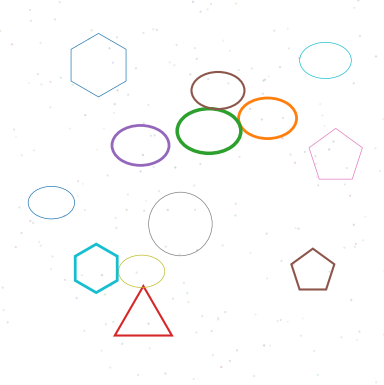[{"shape": "hexagon", "thickness": 0.5, "radius": 0.41, "center": [0.256, 0.831]}, {"shape": "oval", "thickness": 0.5, "radius": 0.3, "center": [0.134, 0.474]}, {"shape": "oval", "thickness": 2, "radius": 0.38, "center": [0.695, 0.693]}, {"shape": "oval", "thickness": 2.5, "radius": 0.41, "center": [0.543, 0.66]}, {"shape": "triangle", "thickness": 1.5, "radius": 0.43, "center": [0.372, 0.171]}, {"shape": "oval", "thickness": 2, "radius": 0.37, "center": [0.365, 0.622]}, {"shape": "pentagon", "thickness": 1.5, "radius": 0.29, "center": [0.813, 0.296]}, {"shape": "oval", "thickness": 1.5, "radius": 0.34, "center": [0.566, 0.765]}, {"shape": "pentagon", "thickness": 0.5, "radius": 0.36, "center": [0.872, 0.594]}, {"shape": "circle", "thickness": 0.5, "radius": 0.41, "center": [0.469, 0.418]}, {"shape": "oval", "thickness": 0.5, "radius": 0.3, "center": [0.368, 0.295]}, {"shape": "hexagon", "thickness": 2, "radius": 0.31, "center": [0.25, 0.303]}, {"shape": "oval", "thickness": 0.5, "radius": 0.34, "center": [0.845, 0.843]}]